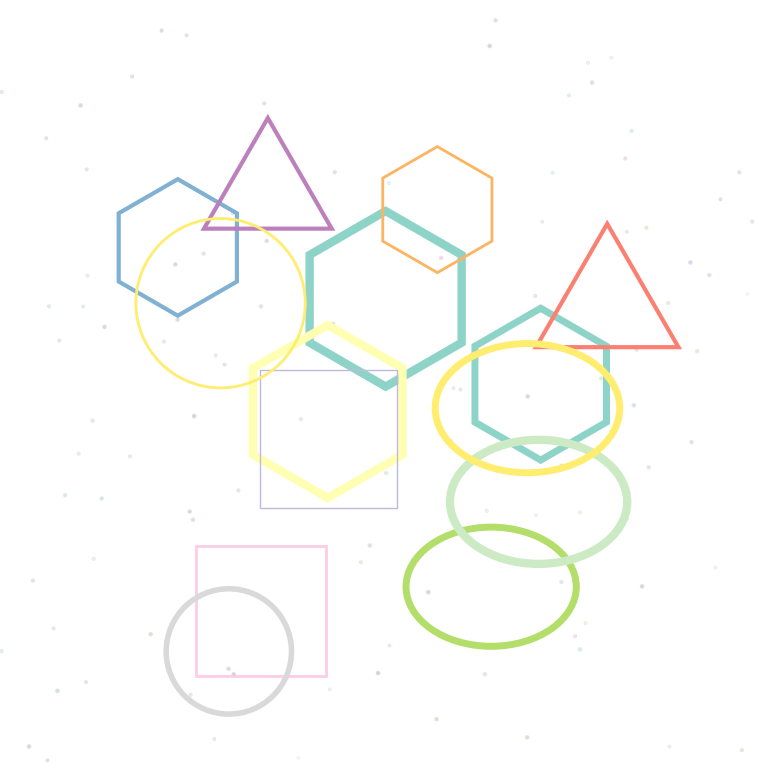[{"shape": "hexagon", "thickness": 2.5, "radius": 0.49, "center": [0.702, 0.501]}, {"shape": "hexagon", "thickness": 3, "radius": 0.57, "center": [0.501, 0.612]}, {"shape": "hexagon", "thickness": 3, "radius": 0.56, "center": [0.426, 0.466]}, {"shape": "square", "thickness": 0.5, "radius": 0.45, "center": [0.427, 0.43]}, {"shape": "triangle", "thickness": 1.5, "radius": 0.53, "center": [0.789, 0.603]}, {"shape": "hexagon", "thickness": 1.5, "radius": 0.44, "center": [0.231, 0.679]}, {"shape": "hexagon", "thickness": 1, "radius": 0.41, "center": [0.568, 0.728]}, {"shape": "oval", "thickness": 2.5, "radius": 0.55, "center": [0.638, 0.238]}, {"shape": "square", "thickness": 1, "radius": 0.42, "center": [0.339, 0.207]}, {"shape": "circle", "thickness": 2, "radius": 0.41, "center": [0.297, 0.154]}, {"shape": "triangle", "thickness": 1.5, "radius": 0.48, "center": [0.348, 0.751]}, {"shape": "oval", "thickness": 3, "radius": 0.58, "center": [0.699, 0.348]}, {"shape": "oval", "thickness": 2.5, "radius": 0.6, "center": [0.685, 0.47]}, {"shape": "circle", "thickness": 1, "radius": 0.55, "center": [0.286, 0.606]}]